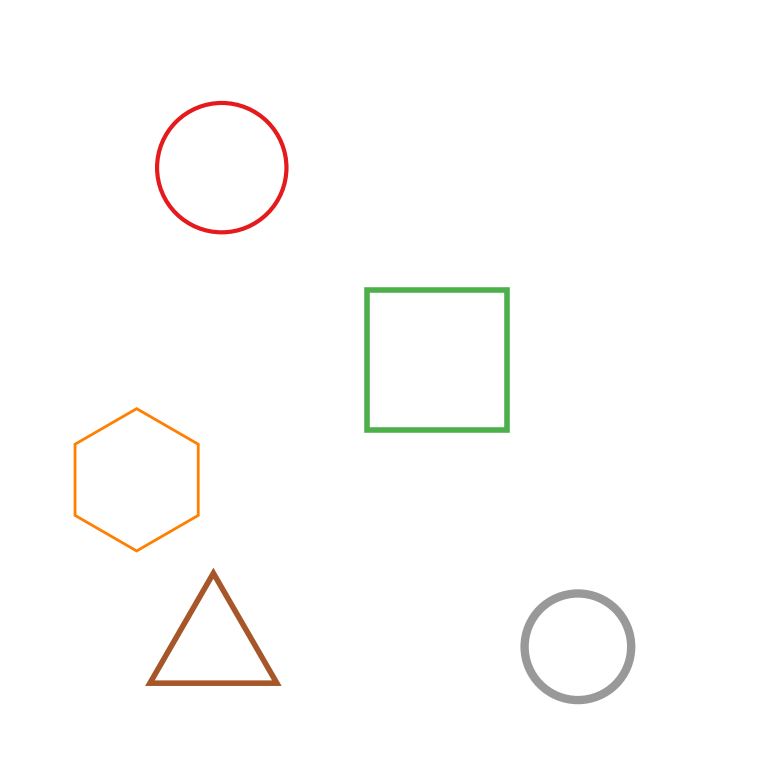[{"shape": "circle", "thickness": 1.5, "radius": 0.42, "center": [0.288, 0.782]}, {"shape": "square", "thickness": 2, "radius": 0.46, "center": [0.568, 0.532]}, {"shape": "hexagon", "thickness": 1, "radius": 0.46, "center": [0.177, 0.377]}, {"shape": "triangle", "thickness": 2, "radius": 0.48, "center": [0.277, 0.16]}, {"shape": "circle", "thickness": 3, "radius": 0.35, "center": [0.751, 0.16]}]